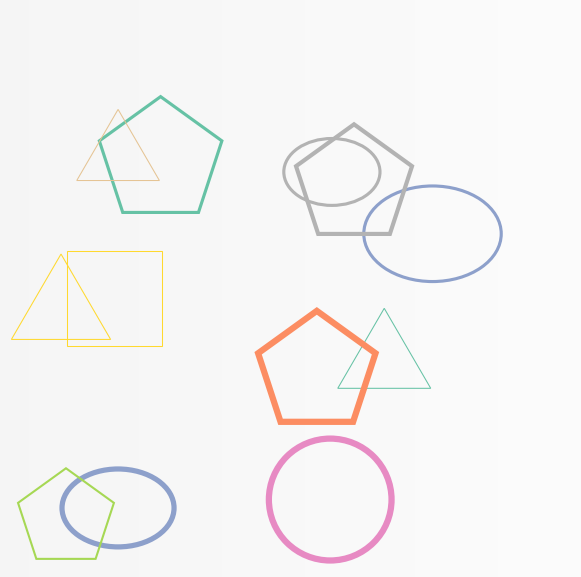[{"shape": "triangle", "thickness": 0.5, "radius": 0.46, "center": [0.661, 0.373]}, {"shape": "pentagon", "thickness": 1.5, "radius": 0.55, "center": [0.276, 0.721]}, {"shape": "pentagon", "thickness": 3, "radius": 0.53, "center": [0.545, 0.355]}, {"shape": "oval", "thickness": 1.5, "radius": 0.59, "center": [0.744, 0.594]}, {"shape": "oval", "thickness": 2.5, "radius": 0.48, "center": [0.203, 0.12]}, {"shape": "circle", "thickness": 3, "radius": 0.53, "center": [0.568, 0.134]}, {"shape": "pentagon", "thickness": 1, "radius": 0.43, "center": [0.114, 0.102]}, {"shape": "triangle", "thickness": 0.5, "radius": 0.49, "center": [0.105, 0.461]}, {"shape": "square", "thickness": 0.5, "radius": 0.41, "center": [0.197, 0.483]}, {"shape": "triangle", "thickness": 0.5, "radius": 0.41, "center": [0.203, 0.728]}, {"shape": "pentagon", "thickness": 2, "radius": 0.52, "center": [0.609, 0.679]}, {"shape": "oval", "thickness": 1.5, "radius": 0.41, "center": [0.571, 0.701]}]